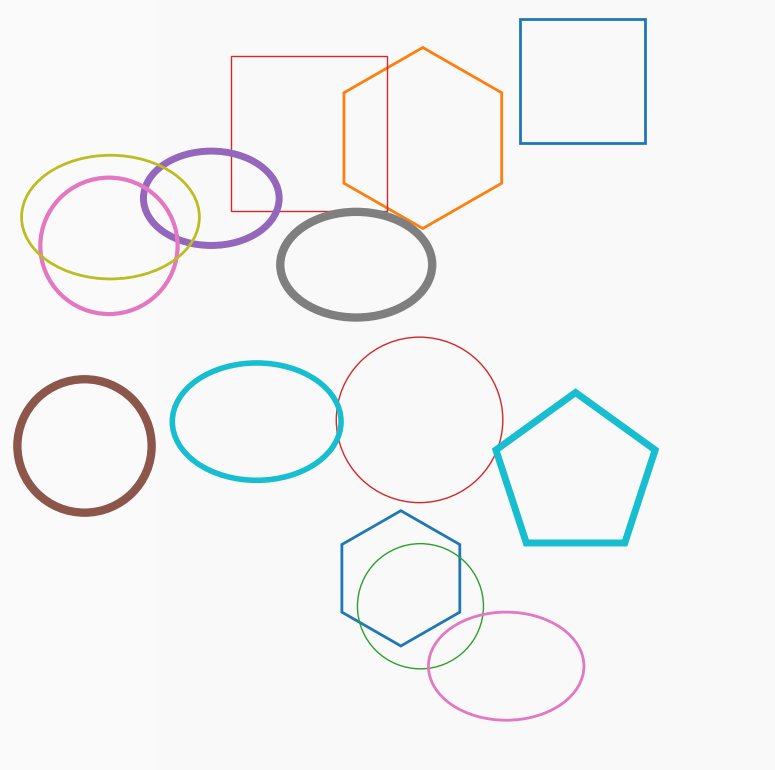[{"shape": "square", "thickness": 1, "radius": 0.4, "center": [0.751, 0.895]}, {"shape": "hexagon", "thickness": 1, "radius": 0.44, "center": [0.517, 0.249]}, {"shape": "hexagon", "thickness": 1, "radius": 0.59, "center": [0.546, 0.821]}, {"shape": "circle", "thickness": 0.5, "radius": 0.41, "center": [0.543, 0.213]}, {"shape": "circle", "thickness": 0.5, "radius": 0.54, "center": [0.541, 0.455]}, {"shape": "square", "thickness": 0.5, "radius": 0.5, "center": [0.399, 0.827]}, {"shape": "oval", "thickness": 2.5, "radius": 0.44, "center": [0.273, 0.742]}, {"shape": "circle", "thickness": 3, "radius": 0.43, "center": [0.109, 0.421]}, {"shape": "oval", "thickness": 1, "radius": 0.5, "center": [0.653, 0.135]}, {"shape": "circle", "thickness": 1.5, "radius": 0.44, "center": [0.141, 0.681]}, {"shape": "oval", "thickness": 3, "radius": 0.49, "center": [0.46, 0.656]}, {"shape": "oval", "thickness": 1, "radius": 0.57, "center": [0.143, 0.718]}, {"shape": "pentagon", "thickness": 2.5, "radius": 0.54, "center": [0.743, 0.382]}, {"shape": "oval", "thickness": 2, "radius": 0.54, "center": [0.331, 0.452]}]